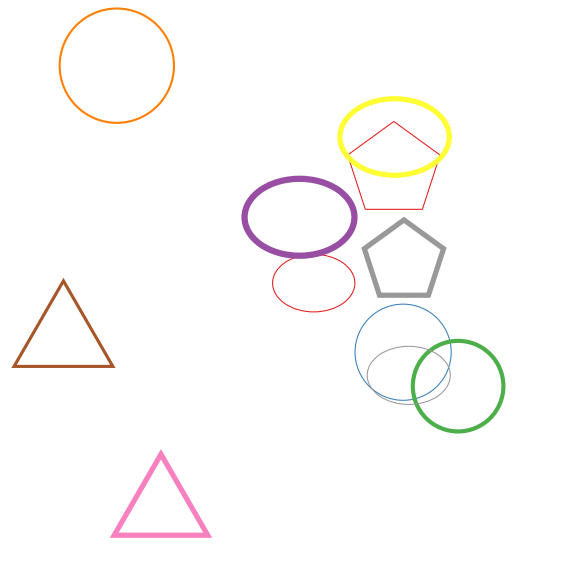[{"shape": "pentagon", "thickness": 0.5, "radius": 0.42, "center": [0.682, 0.705]}, {"shape": "oval", "thickness": 0.5, "radius": 0.36, "center": [0.543, 0.509]}, {"shape": "circle", "thickness": 0.5, "radius": 0.42, "center": [0.698, 0.389]}, {"shape": "circle", "thickness": 2, "radius": 0.39, "center": [0.793, 0.33]}, {"shape": "oval", "thickness": 3, "radius": 0.48, "center": [0.519, 0.623]}, {"shape": "circle", "thickness": 1, "radius": 0.49, "center": [0.202, 0.885]}, {"shape": "oval", "thickness": 2.5, "radius": 0.47, "center": [0.683, 0.762]}, {"shape": "triangle", "thickness": 1.5, "radius": 0.49, "center": [0.11, 0.414]}, {"shape": "triangle", "thickness": 2.5, "radius": 0.47, "center": [0.279, 0.119]}, {"shape": "pentagon", "thickness": 2.5, "radius": 0.36, "center": [0.699, 0.546]}, {"shape": "oval", "thickness": 0.5, "radius": 0.36, "center": [0.708, 0.349]}]